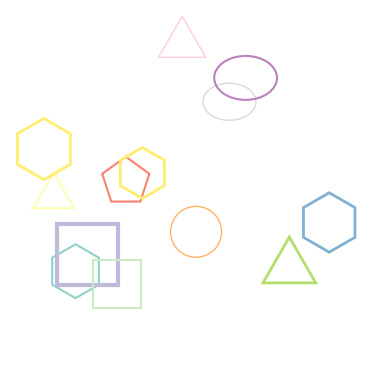[{"shape": "hexagon", "thickness": 1.5, "radius": 0.35, "center": [0.196, 0.296]}, {"shape": "triangle", "thickness": 1.5, "radius": 0.31, "center": [0.139, 0.49]}, {"shape": "square", "thickness": 3, "radius": 0.4, "center": [0.227, 0.34]}, {"shape": "pentagon", "thickness": 1.5, "radius": 0.32, "center": [0.327, 0.529]}, {"shape": "hexagon", "thickness": 2, "radius": 0.39, "center": [0.855, 0.422]}, {"shape": "circle", "thickness": 1, "radius": 0.33, "center": [0.509, 0.398]}, {"shape": "triangle", "thickness": 2, "radius": 0.4, "center": [0.752, 0.305]}, {"shape": "triangle", "thickness": 1, "radius": 0.35, "center": [0.473, 0.887]}, {"shape": "oval", "thickness": 1, "radius": 0.34, "center": [0.596, 0.736]}, {"shape": "oval", "thickness": 1.5, "radius": 0.41, "center": [0.638, 0.798]}, {"shape": "square", "thickness": 1.5, "radius": 0.31, "center": [0.304, 0.262]}, {"shape": "hexagon", "thickness": 2, "radius": 0.33, "center": [0.37, 0.551]}, {"shape": "hexagon", "thickness": 2, "radius": 0.4, "center": [0.114, 0.613]}]